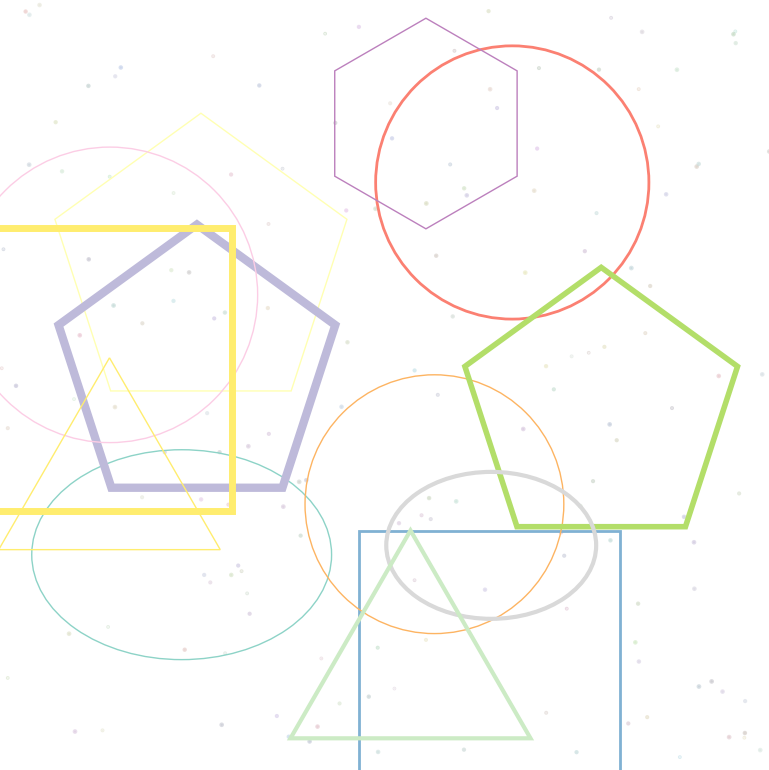[{"shape": "oval", "thickness": 0.5, "radius": 0.97, "center": [0.236, 0.28]}, {"shape": "pentagon", "thickness": 0.5, "radius": 1.0, "center": [0.261, 0.654]}, {"shape": "pentagon", "thickness": 3, "radius": 0.94, "center": [0.256, 0.519]}, {"shape": "circle", "thickness": 1, "radius": 0.89, "center": [0.665, 0.763]}, {"shape": "square", "thickness": 1, "radius": 0.85, "center": [0.636, 0.141]}, {"shape": "circle", "thickness": 0.5, "radius": 0.84, "center": [0.564, 0.345]}, {"shape": "pentagon", "thickness": 2, "radius": 0.93, "center": [0.781, 0.467]}, {"shape": "circle", "thickness": 0.5, "radius": 0.96, "center": [0.143, 0.617]}, {"shape": "oval", "thickness": 1.5, "radius": 0.68, "center": [0.638, 0.292]}, {"shape": "hexagon", "thickness": 0.5, "radius": 0.68, "center": [0.553, 0.84]}, {"shape": "triangle", "thickness": 1.5, "radius": 0.9, "center": [0.533, 0.131]}, {"shape": "triangle", "thickness": 0.5, "radius": 0.83, "center": [0.142, 0.369]}, {"shape": "square", "thickness": 2.5, "radius": 0.92, "center": [0.117, 0.52]}]